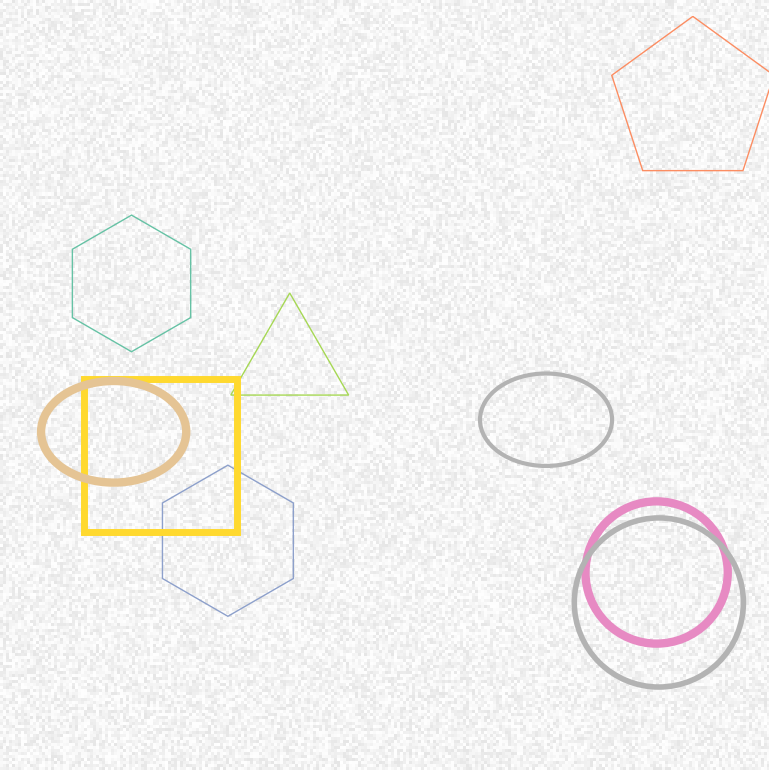[{"shape": "hexagon", "thickness": 0.5, "radius": 0.44, "center": [0.171, 0.632]}, {"shape": "pentagon", "thickness": 0.5, "radius": 0.55, "center": [0.9, 0.868]}, {"shape": "hexagon", "thickness": 0.5, "radius": 0.49, "center": [0.296, 0.298]}, {"shape": "circle", "thickness": 3, "radius": 0.46, "center": [0.853, 0.257]}, {"shape": "triangle", "thickness": 0.5, "radius": 0.44, "center": [0.376, 0.531]}, {"shape": "square", "thickness": 2.5, "radius": 0.5, "center": [0.209, 0.408]}, {"shape": "oval", "thickness": 3, "radius": 0.47, "center": [0.148, 0.439]}, {"shape": "circle", "thickness": 2, "radius": 0.55, "center": [0.856, 0.218]}, {"shape": "oval", "thickness": 1.5, "radius": 0.43, "center": [0.709, 0.455]}]